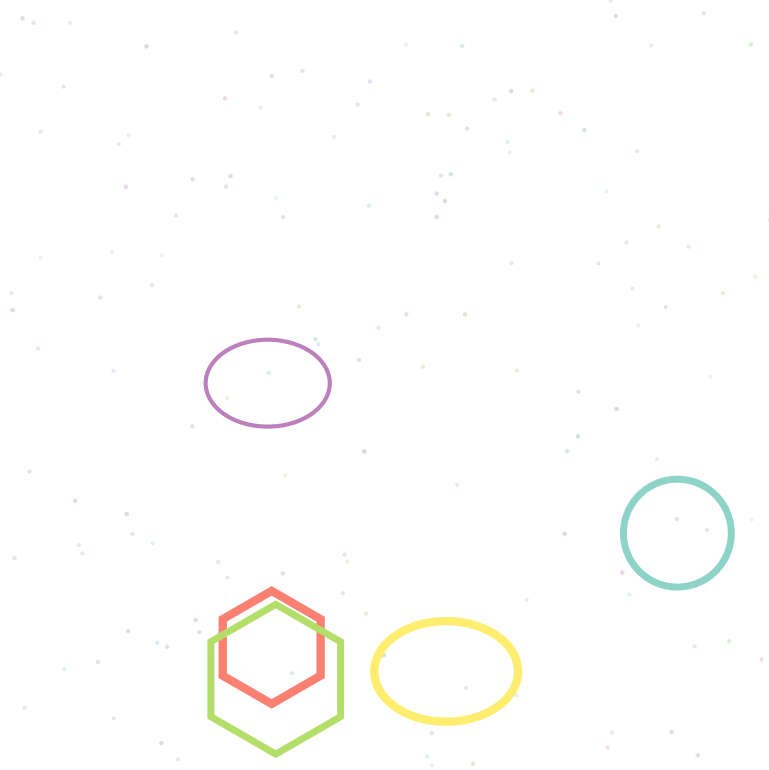[{"shape": "circle", "thickness": 2.5, "radius": 0.35, "center": [0.88, 0.308]}, {"shape": "hexagon", "thickness": 3, "radius": 0.37, "center": [0.353, 0.159]}, {"shape": "hexagon", "thickness": 2.5, "radius": 0.49, "center": [0.358, 0.118]}, {"shape": "oval", "thickness": 1.5, "radius": 0.4, "center": [0.348, 0.502]}, {"shape": "oval", "thickness": 3, "radius": 0.47, "center": [0.579, 0.128]}]